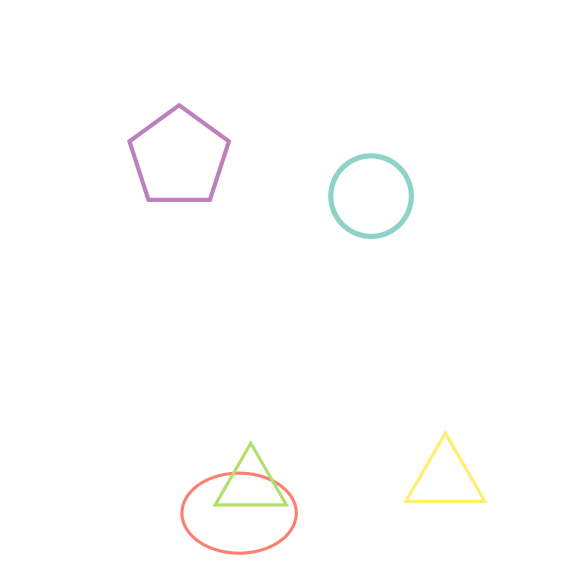[{"shape": "circle", "thickness": 2.5, "radius": 0.35, "center": [0.643, 0.66]}, {"shape": "oval", "thickness": 1.5, "radius": 0.5, "center": [0.414, 0.111]}, {"shape": "triangle", "thickness": 1.5, "radius": 0.36, "center": [0.434, 0.16]}, {"shape": "pentagon", "thickness": 2, "radius": 0.45, "center": [0.31, 0.726]}, {"shape": "triangle", "thickness": 1.5, "radius": 0.39, "center": [0.771, 0.17]}]